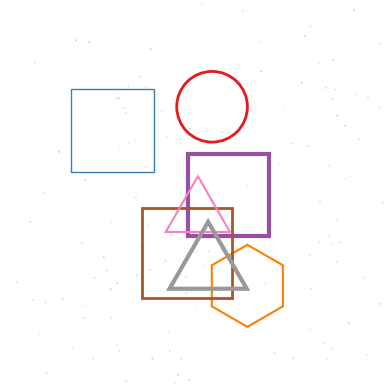[{"shape": "circle", "thickness": 2, "radius": 0.46, "center": [0.551, 0.723]}, {"shape": "square", "thickness": 1, "radius": 0.54, "center": [0.291, 0.662]}, {"shape": "square", "thickness": 3, "radius": 0.53, "center": [0.594, 0.493]}, {"shape": "hexagon", "thickness": 1.5, "radius": 0.53, "center": [0.642, 0.258]}, {"shape": "square", "thickness": 2, "radius": 0.59, "center": [0.486, 0.343]}, {"shape": "triangle", "thickness": 1.5, "radius": 0.48, "center": [0.514, 0.446]}, {"shape": "triangle", "thickness": 3, "radius": 0.58, "center": [0.541, 0.308]}]